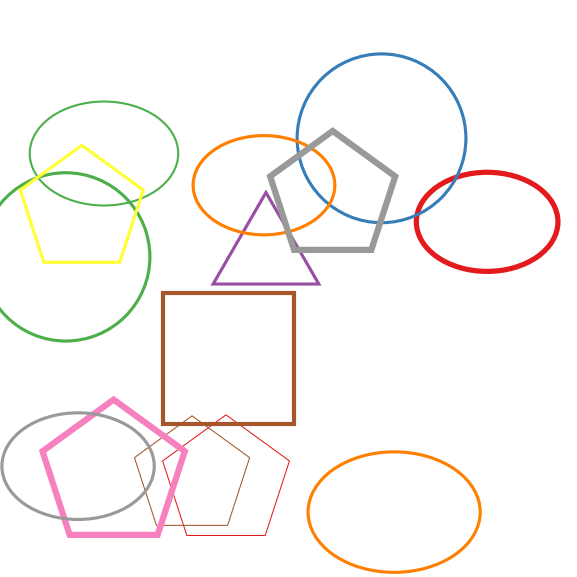[{"shape": "oval", "thickness": 2.5, "radius": 0.61, "center": [0.844, 0.615]}, {"shape": "pentagon", "thickness": 0.5, "radius": 0.58, "center": [0.391, 0.165]}, {"shape": "circle", "thickness": 1.5, "radius": 0.73, "center": [0.661, 0.76]}, {"shape": "circle", "thickness": 1.5, "radius": 0.73, "center": [0.114, 0.554]}, {"shape": "oval", "thickness": 1, "radius": 0.64, "center": [0.18, 0.733]}, {"shape": "triangle", "thickness": 1.5, "radius": 0.53, "center": [0.461, 0.56]}, {"shape": "oval", "thickness": 1.5, "radius": 0.75, "center": [0.683, 0.112]}, {"shape": "oval", "thickness": 1.5, "radius": 0.61, "center": [0.457, 0.678]}, {"shape": "pentagon", "thickness": 1.5, "radius": 0.56, "center": [0.142, 0.636]}, {"shape": "square", "thickness": 2, "radius": 0.57, "center": [0.395, 0.379]}, {"shape": "pentagon", "thickness": 0.5, "radius": 0.52, "center": [0.333, 0.174]}, {"shape": "pentagon", "thickness": 3, "radius": 0.65, "center": [0.197, 0.178]}, {"shape": "pentagon", "thickness": 3, "radius": 0.57, "center": [0.576, 0.658]}, {"shape": "oval", "thickness": 1.5, "radius": 0.66, "center": [0.135, 0.192]}]